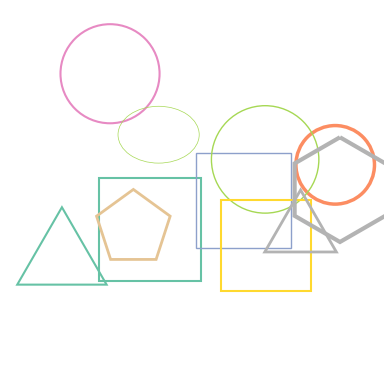[{"shape": "triangle", "thickness": 1.5, "radius": 0.67, "center": [0.161, 0.328]}, {"shape": "square", "thickness": 1.5, "radius": 0.67, "center": [0.39, 0.405]}, {"shape": "circle", "thickness": 2.5, "radius": 0.51, "center": [0.871, 0.572]}, {"shape": "square", "thickness": 1, "radius": 0.62, "center": [0.633, 0.48]}, {"shape": "circle", "thickness": 1.5, "radius": 0.64, "center": [0.286, 0.808]}, {"shape": "circle", "thickness": 1, "radius": 0.7, "center": [0.689, 0.586]}, {"shape": "oval", "thickness": 0.5, "radius": 0.53, "center": [0.412, 0.65]}, {"shape": "square", "thickness": 1.5, "radius": 0.59, "center": [0.69, 0.362]}, {"shape": "pentagon", "thickness": 2, "radius": 0.5, "center": [0.346, 0.407]}, {"shape": "hexagon", "thickness": 3, "radius": 0.68, "center": [0.883, 0.507]}, {"shape": "triangle", "thickness": 2, "radius": 0.54, "center": [0.781, 0.399]}]